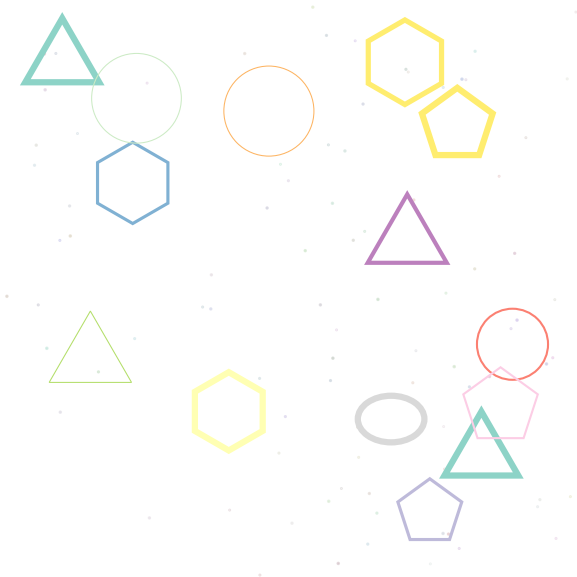[{"shape": "triangle", "thickness": 3, "radius": 0.37, "center": [0.108, 0.894]}, {"shape": "triangle", "thickness": 3, "radius": 0.37, "center": [0.834, 0.213]}, {"shape": "hexagon", "thickness": 3, "radius": 0.34, "center": [0.396, 0.287]}, {"shape": "pentagon", "thickness": 1.5, "radius": 0.29, "center": [0.744, 0.112]}, {"shape": "circle", "thickness": 1, "radius": 0.31, "center": [0.887, 0.403]}, {"shape": "hexagon", "thickness": 1.5, "radius": 0.35, "center": [0.23, 0.682]}, {"shape": "circle", "thickness": 0.5, "radius": 0.39, "center": [0.466, 0.807]}, {"shape": "triangle", "thickness": 0.5, "radius": 0.41, "center": [0.156, 0.378]}, {"shape": "pentagon", "thickness": 1, "radius": 0.34, "center": [0.867, 0.295]}, {"shape": "oval", "thickness": 3, "radius": 0.29, "center": [0.677, 0.273]}, {"shape": "triangle", "thickness": 2, "radius": 0.4, "center": [0.705, 0.584]}, {"shape": "circle", "thickness": 0.5, "radius": 0.39, "center": [0.236, 0.829]}, {"shape": "hexagon", "thickness": 2.5, "radius": 0.37, "center": [0.701, 0.891]}, {"shape": "pentagon", "thickness": 3, "radius": 0.32, "center": [0.792, 0.783]}]